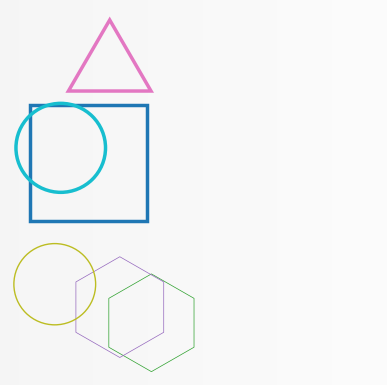[{"shape": "square", "thickness": 2.5, "radius": 0.75, "center": [0.228, 0.576]}, {"shape": "hexagon", "thickness": 0.5, "radius": 0.63, "center": [0.391, 0.162]}, {"shape": "hexagon", "thickness": 0.5, "radius": 0.65, "center": [0.309, 0.202]}, {"shape": "triangle", "thickness": 2.5, "radius": 0.62, "center": [0.283, 0.825]}, {"shape": "circle", "thickness": 1, "radius": 0.53, "center": [0.141, 0.262]}, {"shape": "circle", "thickness": 2.5, "radius": 0.58, "center": [0.157, 0.616]}]